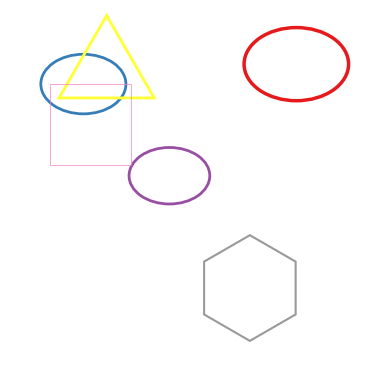[{"shape": "oval", "thickness": 2.5, "radius": 0.68, "center": [0.77, 0.833]}, {"shape": "oval", "thickness": 2, "radius": 0.55, "center": [0.217, 0.782]}, {"shape": "oval", "thickness": 2, "radius": 0.52, "center": [0.44, 0.544]}, {"shape": "triangle", "thickness": 2, "radius": 0.71, "center": [0.277, 0.817]}, {"shape": "square", "thickness": 0.5, "radius": 0.53, "center": [0.235, 0.677]}, {"shape": "hexagon", "thickness": 1.5, "radius": 0.69, "center": [0.649, 0.252]}]